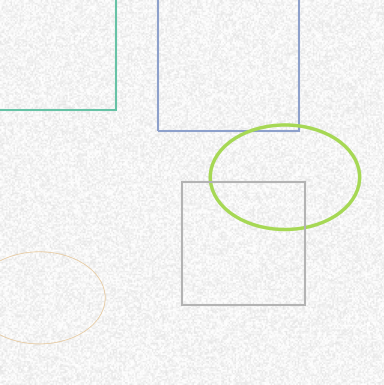[{"shape": "square", "thickness": 1.5, "radius": 0.82, "center": [0.139, 0.878]}, {"shape": "square", "thickness": 1.5, "radius": 0.92, "center": [0.594, 0.843]}, {"shape": "oval", "thickness": 2.5, "radius": 0.97, "center": [0.74, 0.54]}, {"shape": "oval", "thickness": 0.5, "radius": 0.85, "center": [0.102, 0.226]}, {"shape": "square", "thickness": 1.5, "radius": 0.8, "center": [0.633, 0.367]}]